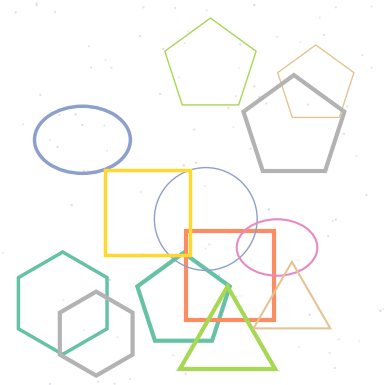[{"shape": "pentagon", "thickness": 3, "radius": 0.63, "center": [0.477, 0.217]}, {"shape": "hexagon", "thickness": 2.5, "radius": 0.66, "center": [0.163, 0.212]}, {"shape": "square", "thickness": 3, "radius": 0.57, "center": [0.597, 0.284]}, {"shape": "circle", "thickness": 1, "radius": 0.67, "center": [0.535, 0.431]}, {"shape": "oval", "thickness": 2.5, "radius": 0.62, "center": [0.214, 0.637]}, {"shape": "oval", "thickness": 1.5, "radius": 0.52, "center": [0.72, 0.357]}, {"shape": "pentagon", "thickness": 1, "radius": 0.62, "center": [0.547, 0.828]}, {"shape": "triangle", "thickness": 3, "radius": 0.71, "center": [0.591, 0.113]}, {"shape": "square", "thickness": 2.5, "radius": 0.55, "center": [0.383, 0.448]}, {"shape": "pentagon", "thickness": 1, "radius": 0.52, "center": [0.82, 0.779]}, {"shape": "triangle", "thickness": 1.5, "radius": 0.58, "center": [0.758, 0.205]}, {"shape": "hexagon", "thickness": 3, "radius": 0.55, "center": [0.25, 0.133]}, {"shape": "pentagon", "thickness": 3, "radius": 0.69, "center": [0.763, 0.667]}]